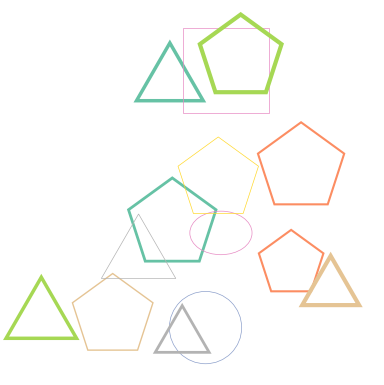[{"shape": "triangle", "thickness": 2.5, "radius": 0.5, "center": [0.441, 0.788]}, {"shape": "pentagon", "thickness": 2, "radius": 0.6, "center": [0.447, 0.418]}, {"shape": "pentagon", "thickness": 1.5, "radius": 0.59, "center": [0.782, 0.565]}, {"shape": "pentagon", "thickness": 1.5, "radius": 0.44, "center": [0.756, 0.315]}, {"shape": "circle", "thickness": 0.5, "radius": 0.47, "center": [0.534, 0.149]}, {"shape": "oval", "thickness": 0.5, "radius": 0.4, "center": [0.574, 0.395]}, {"shape": "square", "thickness": 0.5, "radius": 0.55, "center": [0.587, 0.816]}, {"shape": "triangle", "thickness": 2.5, "radius": 0.53, "center": [0.107, 0.174]}, {"shape": "pentagon", "thickness": 3, "radius": 0.56, "center": [0.625, 0.851]}, {"shape": "pentagon", "thickness": 0.5, "radius": 0.55, "center": [0.567, 0.534]}, {"shape": "pentagon", "thickness": 1, "radius": 0.55, "center": [0.293, 0.18]}, {"shape": "triangle", "thickness": 3, "radius": 0.43, "center": [0.859, 0.25]}, {"shape": "triangle", "thickness": 2, "radius": 0.4, "center": [0.473, 0.125]}, {"shape": "triangle", "thickness": 0.5, "radius": 0.56, "center": [0.36, 0.333]}]